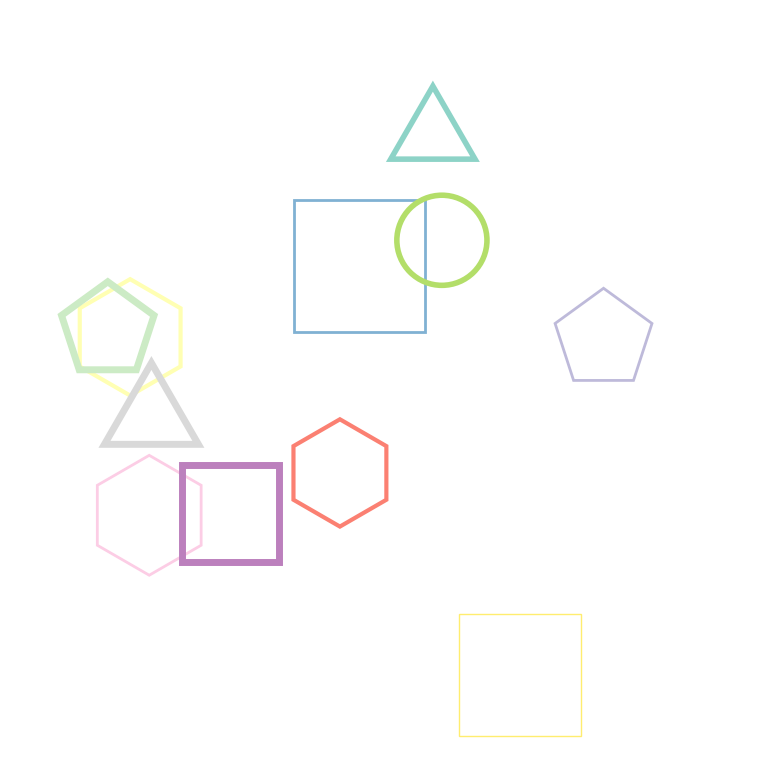[{"shape": "triangle", "thickness": 2, "radius": 0.32, "center": [0.562, 0.825]}, {"shape": "hexagon", "thickness": 1.5, "radius": 0.38, "center": [0.169, 0.562]}, {"shape": "pentagon", "thickness": 1, "radius": 0.33, "center": [0.784, 0.559]}, {"shape": "hexagon", "thickness": 1.5, "radius": 0.35, "center": [0.441, 0.386]}, {"shape": "square", "thickness": 1, "radius": 0.43, "center": [0.467, 0.655]}, {"shape": "circle", "thickness": 2, "radius": 0.29, "center": [0.574, 0.688]}, {"shape": "hexagon", "thickness": 1, "radius": 0.39, "center": [0.194, 0.331]}, {"shape": "triangle", "thickness": 2.5, "radius": 0.35, "center": [0.197, 0.458]}, {"shape": "square", "thickness": 2.5, "radius": 0.31, "center": [0.299, 0.333]}, {"shape": "pentagon", "thickness": 2.5, "radius": 0.32, "center": [0.14, 0.571]}, {"shape": "square", "thickness": 0.5, "radius": 0.4, "center": [0.676, 0.123]}]